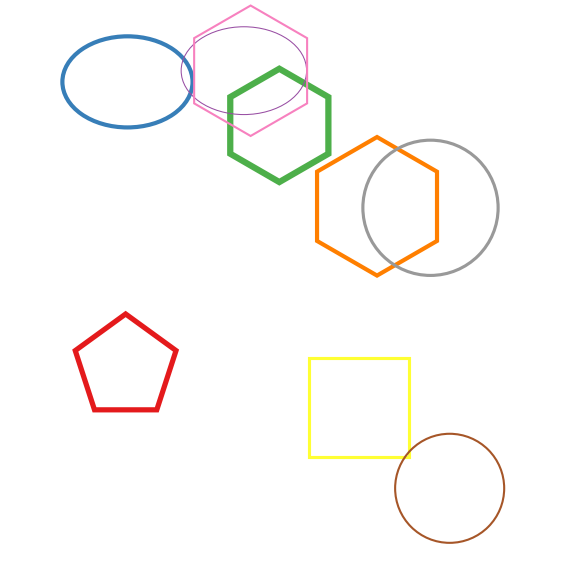[{"shape": "pentagon", "thickness": 2.5, "radius": 0.46, "center": [0.218, 0.364]}, {"shape": "oval", "thickness": 2, "radius": 0.56, "center": [0.221, 0.857]}, {"shape": "hexagon", "thickness": 3, "radius": 0.49, "center": [0.484, 0.782]}, {"shape": "oval", "thickness": 0.5, "radius": 0.54, "center": [0.422, 0.877]}, {"shape": "hexagon", "thickness": 2, "radius": 0.6, "center": [0.653, 0.642]}, {"shape": "square", "thickness": 1.5, "radius": 0.43, "center": [0.622, 0.294]}, {"shape": "circle", "thickness": 1, "radius": 0.47, "center": [0.779, 0.154]}, {"shape": "hexagon", "thickness": 1, "radius": 0.56, "center": [0.434, 0.877]}, {"shape": "circle", "thickness": 1.5, "radius": 0.59, "center": [0.745, 0.639]}]